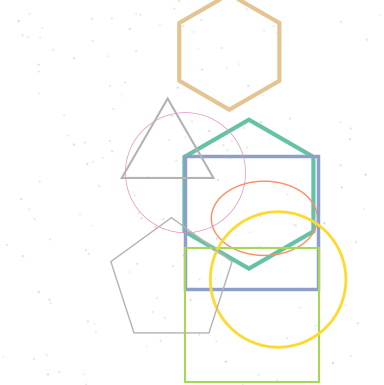[{"shape": "hexagon", "thickness": 3, "radius": 0.97, "center": [0.647, 0.496]}, {"shape": "oval", "thickness": 1, "radius": 0.69, "center": [0.687, 0.433]}, {"shape": "square", "thickness": 2.5, "radius": 0.86, "center": [0.654, 0.423]}, {"shape": "circle", "thickness": 0.5, "radius": 0.78, "center": [0.482, 0.551]}, {"shape": "square", "thickness": 1.5, "radius": 0.87, "center": [0.655, 0.183]}, {"shape": "circle", "thickness": 2, "radius": 0.88, "center": [0.722, 0.274]}, {"shape": "hexagon", "thickness": 3, "radius": 0.75, "center": [0.596, 0.865]}, {"shape": "pentagon", "thickness": 1, "radius": 0.83, "center": [0.445, 0.269]}, {"shape": "triangle", "thickness": 1.5, "radius": 0.69, "center": [0.435, 0.606]}]